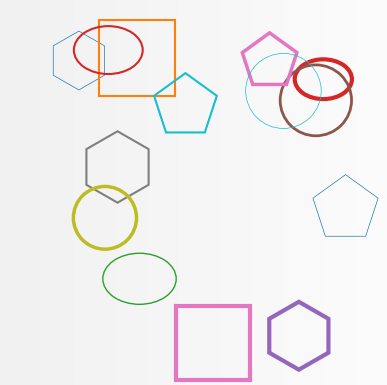[{"shape": "hexagon", "thickness": 0.5, "radius": 0.38, "center": [0.204, 0.843]}, {"shape": "pentagon", "thickness": 0.5, "radius": 0.44, "center": [0.892, 0.458]}, {"shape": "square", "thickness": 1.5, "radius": 0.49, "center": [0.353, 0.849]}, {"shape": "oval", "thickness": 1, "radius": 0.47, "center": [0.36, 0.276]}, {"shape": "oval", "thickness": 1.5, "radius": 0.44, "center": [0.279, 0.87]}, {"shape": "oval", "thickness": 3, "radius": 0.37, "center": [0.834, 0.794]}, {"shape": "hexagon", "thickness": 3, "radius": 0.44, "center": [0.771, 0.128]}, {"shape": "circle", "thickness": 2, "radius": 0.46, "center": [0.815, 0.739]}, {"shape": "square", "thickness": 3, "radius": 0.48, "center": [0.551, 0.108]}, {"shape": "pentagon", "thickness": 2.5, "radius": 0.37, "center": [0.696, 0.841]}, {"shape": "hexagon", "thickness": 1.5, "radius": 0.46, "center": [0.303, 0.566]}, {"shape": "circle", "thickness": 2.5, "radius": 0.41, "center": [0.271, 0.434]}, {"shape": "pentagon", "thickness": 1.5, "radius": 0.43, "center": [0.479, 0.725]}, {"shape": "circle", "thickness": 0.5, "radius": 0.49, "center": [0.731, 0.764]}]